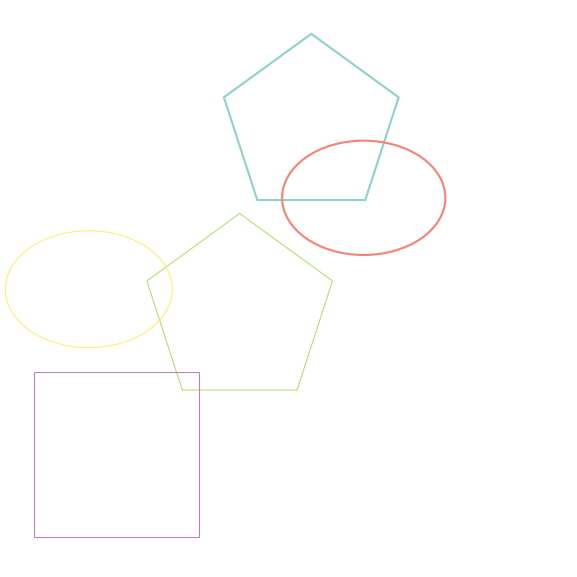[{"shape": "pentagon", "thickness": 1, "radius": 0.8, "center": [0.539, 0.781]}, {"shape": "oval", "thickness": 1, "radius": 0.71, "center": [0.63, 0.657]}, {"shape": "pentagon", "thickness": 0.5, "radius": 0.84, "center": [0.415, 0.46]}, {"shape": "square", "thickness": 0.5, "radius": 0.72, "center": [0.202, 0.213]}, {"shape": "oval", "thickness": 0.5, "radius": 0.72, "center": [0.154, 0.498]}]